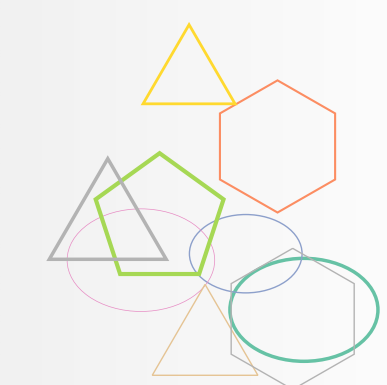[{"shape": "oval", "thickness": 2.5, "radius": 0.96, "center": [0.784, 0.195]}, {"shape": "hexagon", "thickness": 1.5, "radius": 0.86, "center": [0.716, 0.62]}, {"shape": "oval", "thickness": 1, "radius": 0.73, "center": [0.634, 0.341]}, {"shape": "oval", "thickness": 0.5, "radius": 0.95, "center": [0.364, 0.324]}, {"shape": "pentagon", "thickness": 3, "radius": 0.87, "center": [0.412, 0.429]}, {"shape": "triangle", "thickness": 2, "radius": 0.69, "center": [0.488, 0.799]}, {"shape": "triangle", "thickness": 1, "radius": 0.79, "center": [0.529, 0.104]}, {"shape": "triangle", "thickness": 2.5, "radius": 0.87, "center": [0.278, 0.414]}, {"shape": "hexagon", "thickness": 1, "radius": 0.92, "center": [0.755, 0.172]}]